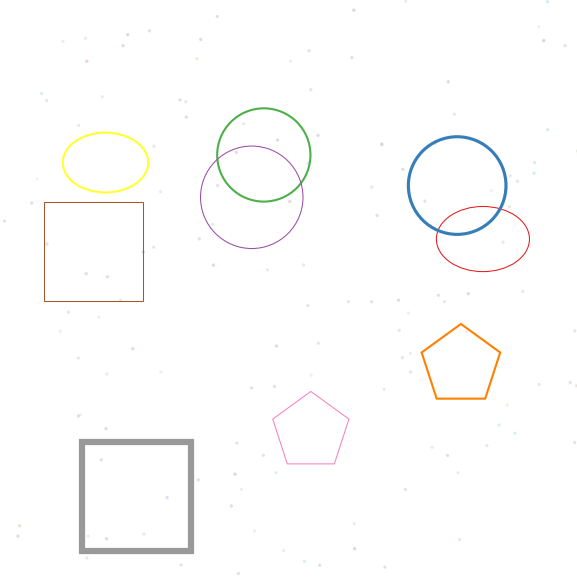[{"shape": "oval", "thickness": 0.5, "radius": 0.4, "center": [0.836, 0.585]}, {"shape": "circle", "thickness": 1.5, "radius": 0.42, "center": [0.792, 0.678]}, {"shape": "circle", "thickness": 1, "radius": 0.4, "center": [0.457, 0.731]}, {"shape": "circle", "thickness": 0.5, "radius": 0.44, "center": [0.436, 0.658]}, {"shape": "pentagon", "thickness": 1, "radius": 0.36, "center": [0.798, 0.367]}, {"shape": "oval", "thickness": 1, "radius": 0.37, "center": [0.183, 0.718]}, {"shape": "square", "thickness": 0.5, "radius": 0.43, "center": [0.162, 0.564]}, {"shape": "pentagon", "thickness": 0.5, "radius": 0.35, "center": [0.538, 0.252]}, {"shape": "square", "thickness": 3, "radius": 0.47, "center": [0.236, 0.139]}]